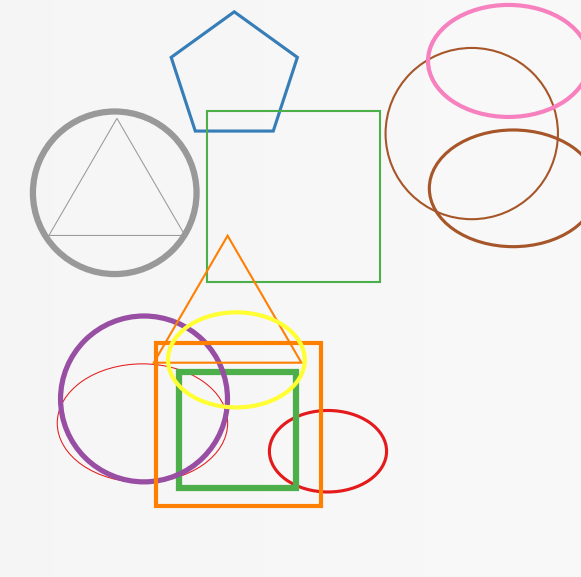[{"shape": "oval", "thickness": 1.5, "radius": 0.5, "center": [0.564, 0.218]}, {"shape": "oval", "thickness": 0.5, "radius": 0.73, "center": [0.245, 0.266]}, {"shape": "pentagon", "thickness": 1.5, "radius": 0.57, "center": [0.403, 0.865]}, {"shape": "square", "thickness": 3, "radius": 0.5, "center": [0.409, 0.254]}, {"shape": "square", "thickness": 1, "radius": 0.74, "center": [0.505, 0.659]}, {"shape": "circle", "thickness": 2.5, "radius": 0.72, "center": [0.248, 0.308]}, {"shape": "triangle", "thickness": 1, "radius": 0.73, "center": [0.392, 0.444]}, {"shape": "square", "thickness": 2, "radius": 0.71, "center": [0.411, 0.264]}, {"shape": "oval", "thickness": 2, "radius": 0.59, "center": [0.407, 0.376]}, {"shape": "circle", "thickness": 1, "radius": 0.74, "center": [0.812, 0.768]}, {"shape": "oval", "thickness": 1.5, "radius": 0.72, "center": [0.883, 0.673]}, {"shape": "oval", "thickness": 2, "radius": 0.69, "center": [0.875, 0.894]}, {"shape": "circle", "thickness": 3, "radius": 0.7, "center": [0.197, 0.665]}, {"shape": "triangle", "thickness": 0.5, "radius": 0.68, "center": [0.201, 0.659]}]